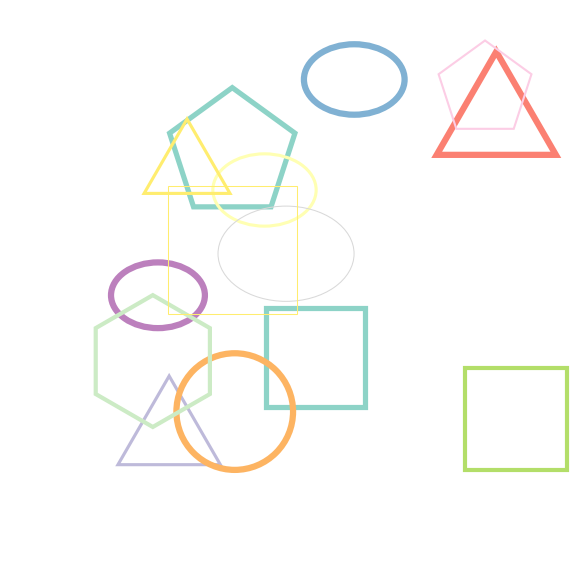[{"shape": "square", "thickness": 2.5, "radius": 0.43, "center": [0.546, 0.38]}, {"shape": "pentagon", "thickness": 2.5, "radius": 0.57, "center": [0.402, 0.733]}, {"shape": "oval", "thickness": 1.5, "radius": 0.45, "center": [0.458, 0.67]}, {"shape": "triangle", "thickness": 1.5, "radius": 0.51, "center": [0.293, 0.246]}, {"shape": "triangle", "thickness": 3, "radius": 0.6, "center": [0.859, 0.791]}, {"shape": "oval", "thickness": 3, "radius": 0.44, "center": [0.613, 0.862]}, {"shape": "circle", "thickness": 3, "radius": 0.5, "center": [0.406, 0.286]}, {"shape": "square", "thickness": 2, "radius": 0.44, "center": [0.893, 0.274]}, {"shape": "pentagon", "thickness": 1, "radius": 0.42, "center": [0.84, 0.844]}, {"shape": "oval", "thickness": 0.5, "radius": 0.59, "center": [0.495, 0.56]}, {"shape": "oval", "thickness": 3, "radius": 0.41, "center": [0.274, 0.488]}, {"shape": "hexagon", "thickness": 2, "radius": 0.57, "center": [0.265, 0.374]}, {"shape": "square", "thickness": 0.5, "radius": 0.56, "center": [0.403, 0.566]}, {"shape": "triangle", "thickness": 1.5, "radius": 0.43, "center": [0.324, 0.707]}]